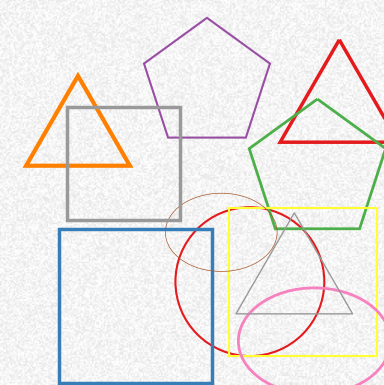[{"shape": "triangle", "thickness": 2.5, "radius": 0.89, "center": [0.881, 0.719]}, {"shape": "circle", "thickness": 1.5, "radius": 0.97, "center": [0.649, 0.268]}, {"shape": "square", "thickness": 2.5, "radius": 1.0, "center": [0.352, 0.206]}, {"shape": "pentagon", "thickness": 2, "radius": 0.93, "center": [0.824, 0.556]}, {"shape": "pentagon", "thickness": 1.5, "radius": 0.86, "center": [0.538, 0.782]}, {"shape": "triangle", "thickness": 3, "radius": 0.78, "center": [0.203, 0.647]}, {"shape": "square", "thickness": 1.5, "radius": 0.96, "center": [0.788, 0.268]}, {"shape": "oval", "thickness": 0.5, "radius": 0.73, "center": [0.575, 0.397]}, {"shape": "oval", "thickness": 2, "radius": 0.99, "center": [0.817, 0.114]}, {"shape": "triangle", "thickness": 1, "radius": 0.87, "center": [0.764, 0.272]}, {"shape": "square", "thickness": 2.5, "radius": 0.74, "center": [0.32, 0.575]}]